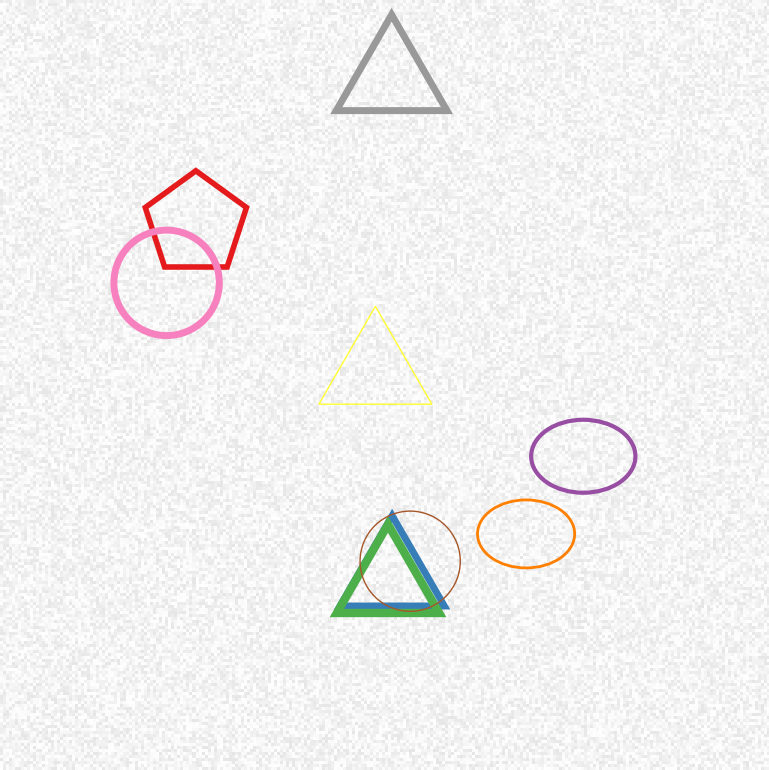[{"shape": "pentagon", "thickness": 2, "radius": 0.35, "center": [0.254, 0.709]}, {"shape": "triangle", "thickness": 2.5, "radius": 0.39, "center": [0.509, 0.252]}, {"shape": "triangle", "thickness": 3, "radius": 0.38, "center": [0.504, 0.242]}, {"shape": "oval", "thickness": 1.5, "radius": 0.34, "center": [0.758, 0.407]}, {"shape": "oval", "thickness": 1, "radius": 0.32, "center": [0.683, 0.307]}, {"shape": "triangle", "thickness": 0.5, "radius": 0.42, "center": [0.488, 0.517]}, {"shape": "circle", "thickness": 0.5, "radius": 0.33, "center": [0.533, 0.271]}, {"shape": "circle", "thickness": 2.5, "radius": 0.34, "center": [0.216, 0.633]}, {"shape": "triangle", "thickness": 2.5, "radius": 0.42, "center": [0.509, 0.898]}]